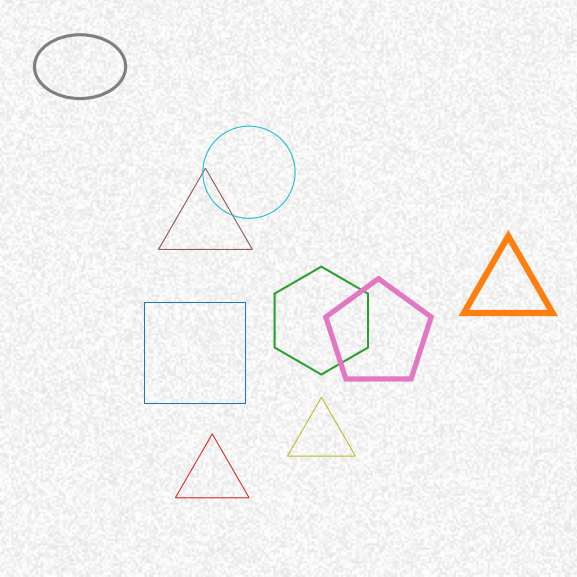[{"shape": "square", "thickness": 0.5, "radius": 0.43, "center": [0.337, 0.388]}, {"shape": "triangle", "thickness": 3, "radius": 0.44, "center": [0.88, 0.502]}, {"shape": "hexagon", "thickness": 1, "radius": 0.47, "center": [0.556, 0.444]}, {"shape": "triangle", "thickness": 0.5, "radius": 0.37, "center": [0.368, 0.174]}, {"shape": "triangle", "thickness": 0.5, "radius": 0.47, "center": [0.356, 0.614]}, {"shape": "pentagon", "thickness": 2.5, "radius": 0.48, "center": [0.655, 0.421]}, {"shape": "oval", "thickness": 1.5, "radius": 0.39, "center": [0.139, 0.884]}, {"shape": "triangle", "thickness": 0.5, "radius": 0.34, "center": [0.557, 0.243]}, {"shape": "circle", "thickness": 0.5, "radius": 0.4, "center": [0.431, 0.701]}]